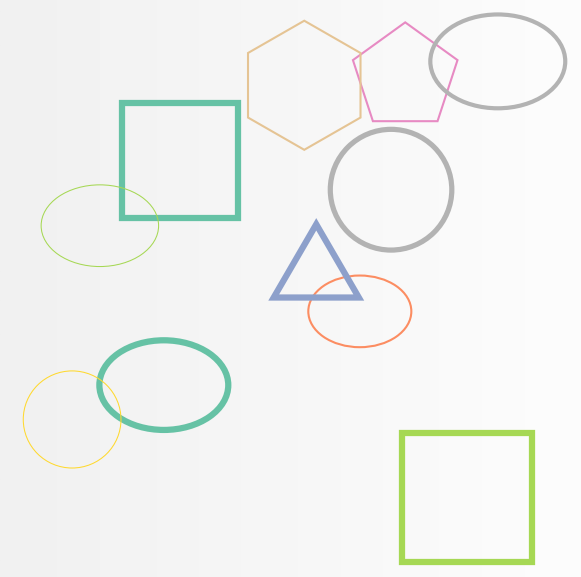[{"shape": "square", "thickness": 3, "radius": 0.5, "center": [0.31, 0.721]}, {"shape": "oval", "thickness": 3, "radius": 0.55, "center": [0.282, 0.332]}, {"shape": "oval", "thickness": 1, "radius": 0.44, "center": [0.619, 0.46]}, {"shape": "triangle", "thickness": 3, "radius": 0.42, "center": [0.544, 0.526]}, {"shape": "pentagon", "thickness": 1, "radius": 0.47, "center": [0.697, 0.866]}, {"shape": "oval", "thickness": 0.5, "radius": 0.51, "center": [0.172, 0.608]}, {"shape": "square", "thickness": 3, "radius": 0.56, "center": [0.804, 0.138]}, {"shape": "circle", "thickness": 0.5, "radius": 0.42, "center": [0.124, 0.273]}, {"shape": "hexagon", "thickness": 1, "radius": 0.56, "center": [0.523, 0.851]}, {"shape": "oval", "thickness": 2, "radius": 0.58, "center": [0.856, 0.893]}, {"shape": "circle", "thickness": 2.5, "radius": 0.52, "center": [0.673, 0.671]}]